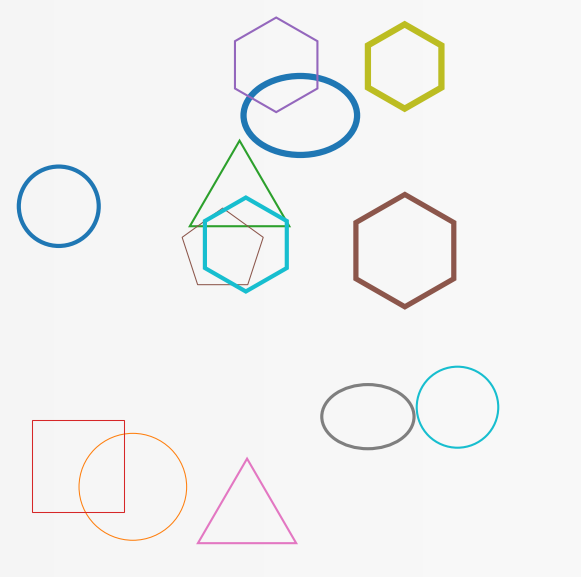[{"shape": "oval", "thickness": 3, "radius": 0.49, "center": [0.517, 0.799]}, {"shape": "circle", "thickness": 2, "radius": 0.34, "center": [0.101, 0.642]}, {"shape": "circle", "thickness": 0.5, "radius": 0.46, "center": [0.229, 0.156]}, {"shape": "triangle", "thickness": 1, "radius": 0.49, "center": [0.412, 0.657]}, {"shape": "square", "thickness": 0.5, "radius": 0.4, "center": [0.134, 0.192]}, {"shape": "hexagon", "thickness": 1, "radius": 0.41, "center": [0.475, 0.887]}, {"shape": "pentagon", "thickness": 0.5, "radius": 0.37, "center": [0.383, 0.566]}, {"shape": "hexagon", "thickness": 2.5, "radius": 0.49, "center": [0.697, 0.565]}, {"shape": "triangle", "thickness": 1, "radius": 0.49, "center": [0.425, 0.107]}, {"shape": "oval", "thickness": 1.5, "radius": 0.4, "center": [0.633, 0.278]}, {"shape": "hexagon", "thickness": 3, "radius": 0.37, "center": [0.696, 0.884]}, {"shape": "circle", "thickness": 1, "radius": 0.35, "center": [0.787, 0.294]}, {"shape": "hexagon", "thickness": 2, "radius": 0.41, "center": [0.423, 0.576]}]